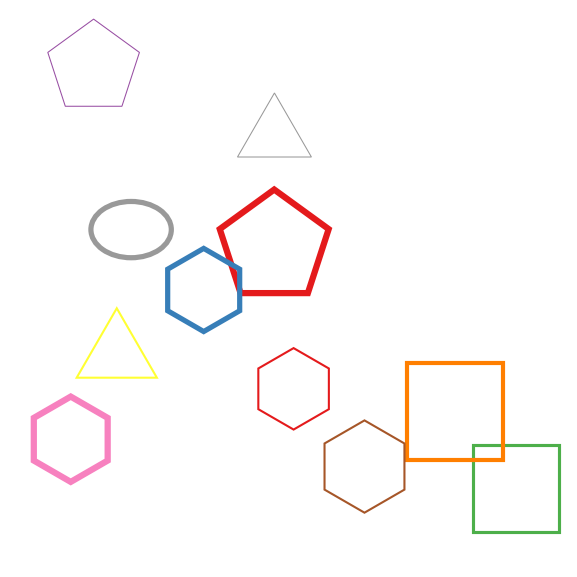[{"shape": "pentagon", "thickness": 3, "radius": 0.5, "center": [0.475, 0.572]}, {"shape": "hexagon", "thickness": 1, "radius": 0.35, "center": [0.508, 0.326]}, {"shape": "hexagon", "thickness": 2.5, "radius": 0.36, "center": [0.353, 0.497]}, {"shape": "square", "thickness": 1.5, "radius": 0.38, "center": [0.893, 0.154]}, {"shape": "pentagon", "thickness": 0.5, "radius": 0.42, "center": [0.162, 0.883]}, {"shape": "square", "thickness": 2, "radius": 0.42, "center": [0.788, 0.286]}, {"shape": "triangle", "thickness": 1, "radius": 0.4, "center": [0.202, 0.385]}, {"shape": "hexagon", "thickness": 1, "radius": 0.4, "center": [0.631, 0.191]}, {"shape": "hexagon", "thickness": 3, "radius": 0.37, "center": [0.122, 0.239]}, {"shape": "triangle", "thickness": 0.5, "radius": 0.37, "center": [0.475, 0.764]}, {"shape": "oval", "thickness": 2.5, "radius": 0.35, "center": [0.227, 0.602]}]